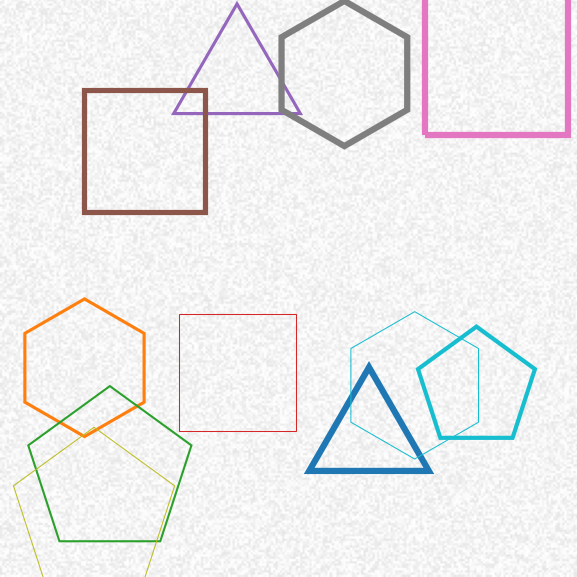[{"shape": "triangle", "thickness": 3, "radius": 0.6, "center": [0.639, 0.244]}, {"shape": "hexagon", "thickness": 1.5, "radius": 0.6, "center": [0.146, 0.362]}, {"shape": "pentagon", "thickness": 1, "radius": 0.74, "center": [0.19, 0.182]}, {"shape": "square", "thickness": 0.5, "radius": 0.51, "center": [0.411, 0.354]}, {"shape": "triangle", "thickness": 1.5, "radius": 0.63, "center": [0.41, 0.866]}, {"shape": "square", "thickness": 2.5, "radius": 0.53, "center": [0.25, 0.738]}, {"shape": "square", "thickness": 3, "radius": 0.62, "center": [0.86, 0.889]}, {"shape": "hexagon", "thickness": 3, "radius": 0.63, "center": [0.596, 0.872]}, {"shape": "pentagon", "thickness": 0.5, "radius": 0.73, "center": [0.163, 0.113]}, {"shape": "hexagon", "thickness": 0.5, "radius": 0.64, "center": [0.718, 0.332]}, {"shape": "pentagon", "thickness": 2, "radius": 0.53, "center": [0.825, 0.327]}]